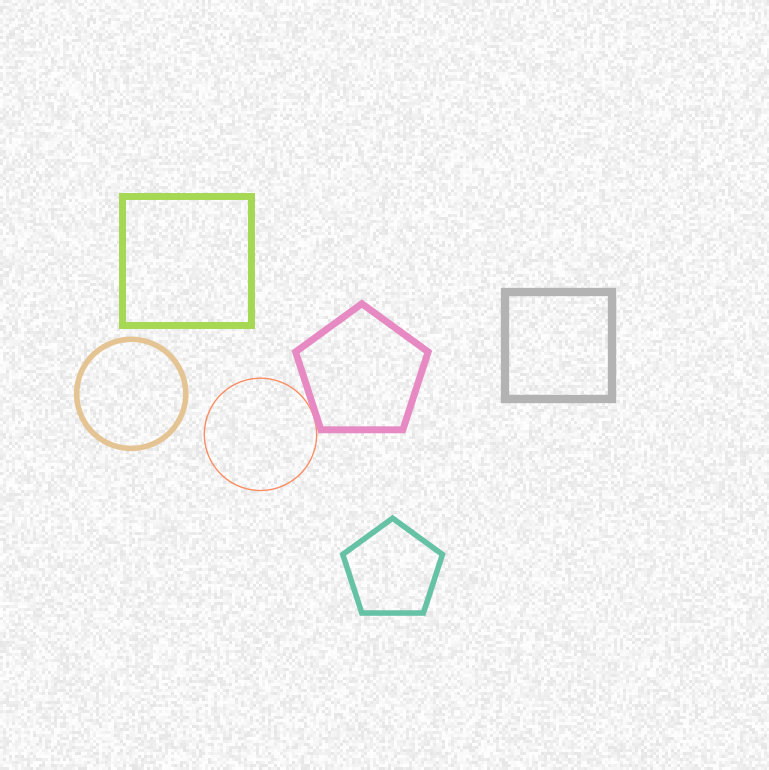[{"shape": "pentagon", "thickness": 2, "radius": 0.34, "center": [0.51, 0.259]}, {"shape": "circle", "thickness": 0.5, "radius": 0.36, "center": [0.338, 0.436]}, {"shape": "pentagon", "thickness": 2.5, "radius": 0.45, "center": [0.47, 0.515]}, {"shape": "square", "thickness": 2.5, "radius": 0.42, "center": [0.242, 0.662]}, {"shape": "circle", "thickness": 2, "radius": 0.35, "center": [0.17, 0.488]}, {"shape": "square", "thickness": 3, "radius": 0.35, "center": [0.725, 0.551]}]